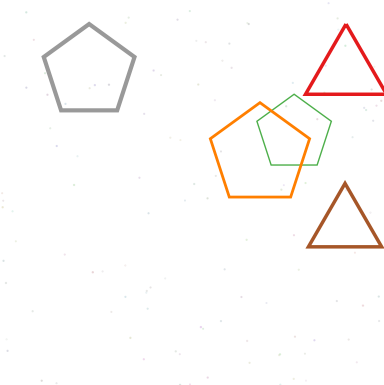[{"shape": "triangle", "thickness": 2.5, "radius": 0.61, "center": [0.899, 0.816]}, {"shape": "pentagon", "thickness": 1, "radius": 0.51, "center": [0.764, 0.654]}, {"shape": "pentagon", "thickness": 2, "radius": 0.68, "center": [0.675, 0.598]}, {"shape": "triangle", "thickness": 2.5, "radius": 0.55, "center": [0.896, 0.414]}, {"shape": "pentagon", "thickness": 3, "radius": 0.62, "center": [0.232, 0.814]}]